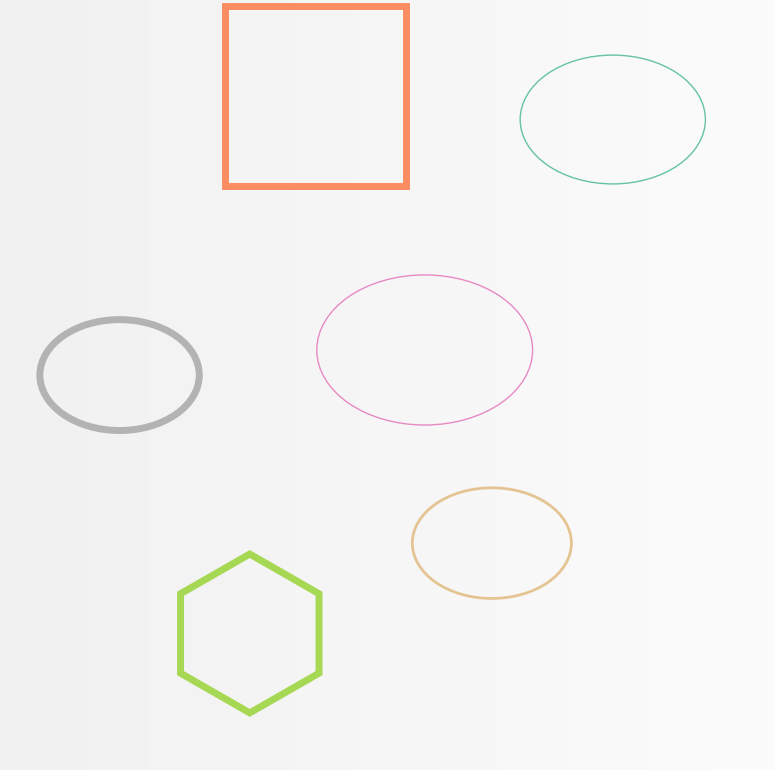[{"shape": "oval", "thickness": 0.5, "radius": 0.6, "center": [0.791, 0.845]}, {"shape": "square", "thickness": 2.5, "radius": 0.58, "center": [0.407, 0.875]}, {"shape": "oval", "thickness": 0.5, "radius": 0.7, "center": [0.548, 0.545]}, {"shape": "hexagon", "thickness": 2.5, "radius": 0.52, "center": [0.322, 0.177]}, {"shape": "oval", "thickness": 1, "radius": 0.51, "center": [0.635, 0.295]}, {"shape": "oval", "thickness": 2.5, "radius": 0.51, "center": [0.154, 0.513]}]